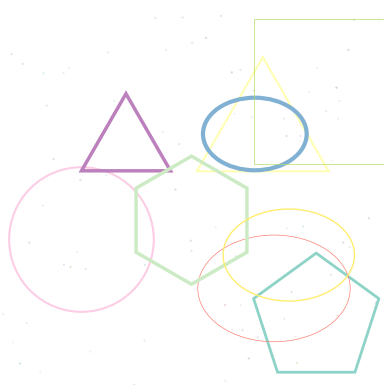[{"shape": "pentagon", "thickness": 2, "radius": 0.86, "center": [0.821, 0.172]}, {"shape": "triangle", "thickness": 1.5, "radius": 0.99, "center": [0.683, 0.654]}, {"shape": "oval", "thickness": 0.5, "radius": 0.99, "center": [0.712, 0.251]}, {"shape": "oval", "thickness": 3, "radius": 0.67, "center": [0.662, 0.652]}, {"shape": "square", "thickness": 0.5, "radius": 0.94, "center": [0.848, 0.763]}, {"shape": "circle", "thickness": 1.5, "radius": 0.94, "center": [0.212, 0.378]}, {"shape": "triangle", "thickness": 2.5, "radius": 0.67, "center": [0.327, 0.623]}, {"shape": "hexagon", "thickness": 2.5, "radius": 0.83, "center": [0.497, 0.428]}, {"shape": "oval", "thickness": 1, "radius": 0.85, "center": [0.75, 0.338]}]